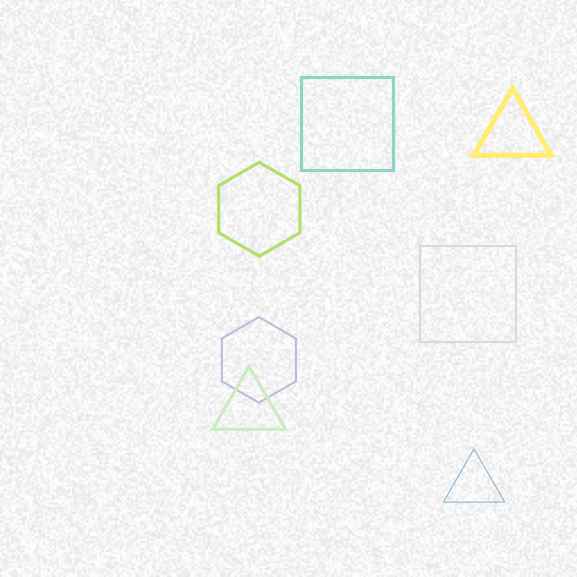[{"shape": "square", "thickness": 1.5, "radius": 0.4, "center": [0.601, 0.785]}, {"shape": "hexagon", "thickness": 1, "radius": 0.37, "center": [0.448, 0.376]}, {"shape": "triangle", "thickness": 0.5, "radius": 0.31, "center": [0.821, 0.16]}, {"shape": "hexagon", "thickness": 1.5, "radius": 0.41, "center": [0.449, 0.637]}, {"shape": "square", "thickness": 1, "radius": 0.42, "center": [0.811, 0.49]}, {"shape": "triangle", "thickness": 1.5, "radius": 0.36, "center": [0.431, 0.292]}, {"shape": "triangle", "thickness": 2.5, "radius": 0.39, "center": [0.887, 0.769]}]